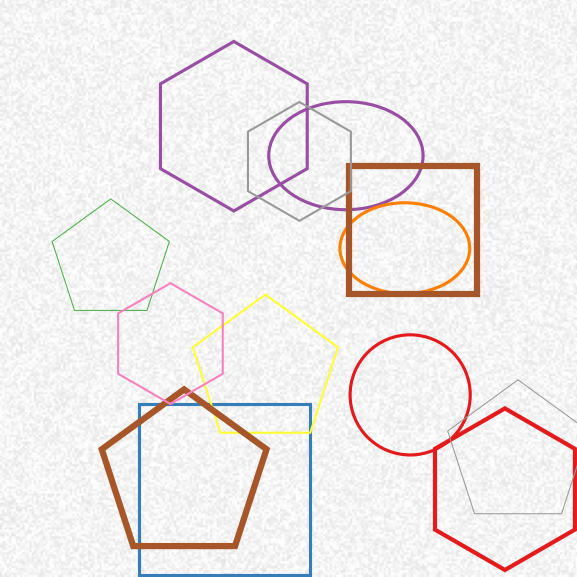[{"shape": "hexagon", "thickness": 2, "radius": 0.7, "center": [0.874, 0.152]}, {"shape": "circle", "thickness": 1.5, "radius": 0.52, "center": [0.71, 0.315]}, {"shape": "square", "thickness": 1.5, "radius": 0.74, "center": [0.389, 0.152]}, {"shape": "pentagon", "thickness": 0.5, "radius": 0.53, "center": [0.192, 0.548]}, {"shape": "oval", "thickness": 1.5, "radius": 0.67, "center": [0.599, 0.73]}, {"shape": "hexagon", "thickness": 1.5, "radius": 0.73, "center": [0.405, 0.781]}, {"shape": "oval", "thickness": 1.5, "radius": 0.56, "center": [0.701, 0.569]}, {"shape": "pentagon", "thickness": 1, "radius": 0.66, "center": [0.459, 0.357]}, {"shape": "pentagon", "thickness": 3, "radius": 0.75, "center": [0.319, 0.175]}, {"shape": "square", "thickness": 3, "radius": 0.55, "center": [0.715, 0.601]}, {"shape": "hexagon", "thickness": 1, "radius": 0.52, "center": [0.295, 0.404]}, {"shape": "hexagon", "thickness": 1, "radius": 0.51, "center": [0.518, 0.72]}, {"shape": "pentagon", "thickness": 0.5, "radius": 0.64, "center": [0.897, 0.213]}]